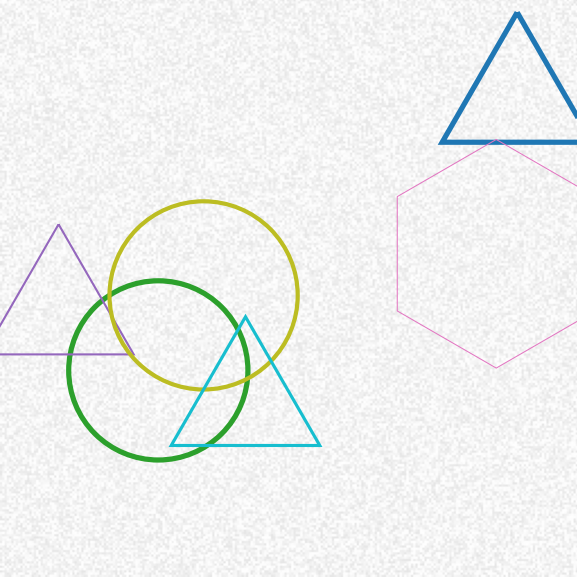[{"shape": "triangle", "thickness": 2.5, "radius": 0.75, "center": [0.896, 0.828]}, {"shape": "circle", "thickness": 2.5, "radius": 0.78, "center": [0.274, 0.358]}, {"shape": "triangle", "thickness": 1, "radius": 0.75, "center": [0.101, 0.461]}, {"shape": "hexagon", "thickness": 0.5, "radius": 0.99, "center": [0.859, 0.56]}, {"shape": "circle", "thickness": 2, "radius": 0.81, "center": [0.353, 0.488]}, {"shape": "triangle", "thickness": 1.5, "radius": 0.74, "center": [0.425, 0.302]}]